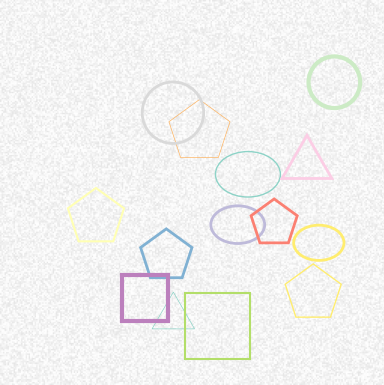[{"shape": "oval", "thickness": 1, "radius": 0.42, "center": [0.644, 0.547]}, {"shape": "triangle", "thickness": 0.5, "radius": 0.32, "center": [0.45, 0.178]}, {"shape": "pentagon", "thickness": 1.5, "radius": 0.38, "center": [0.249, 0.435]}, {"shape": "oval", "thickness": 2, "radius": 0.35, "center": [0.617, 0.416]}, {"shape": "pentagon", "thickness": 2, "radius": 0.32, "center": [0.712, 0.42]}, {"shape": "pentagon", "thickness": 2, "radius": 0.35, "center": [0.432, 0.335]}, {"shape": "pentagon", "thickness": 0.5, "radius": 0.42, "center": [0.518, 0.658]}, {"shape": "square", "thickness": 1.5, "radius": 0.42, "center": [0.564, 0.153]}, {"shape": "triangle", "thickness": 2, "radius": 0.37, "center": [0.797, 0.574]}, {"shape": "circle", "thickness": 2, "radius": 0.4, "center": [0.449, 0.707]}, {"shape": "square", "thickness": 3, "radius": 0.3, "center": [0.377, 0.225]}, {"shape": "circle", "thickness": 3, "radius": 0.34, "center": [0.868, 0.786]}, {"shape": "pentagon", "thickness": 1, "radius": 0.38, "center": [0.814, 0.238]}, {"shape": "oval", "thickness": 2, "radius": 0.33, "center": [0.828, 0.369]}]